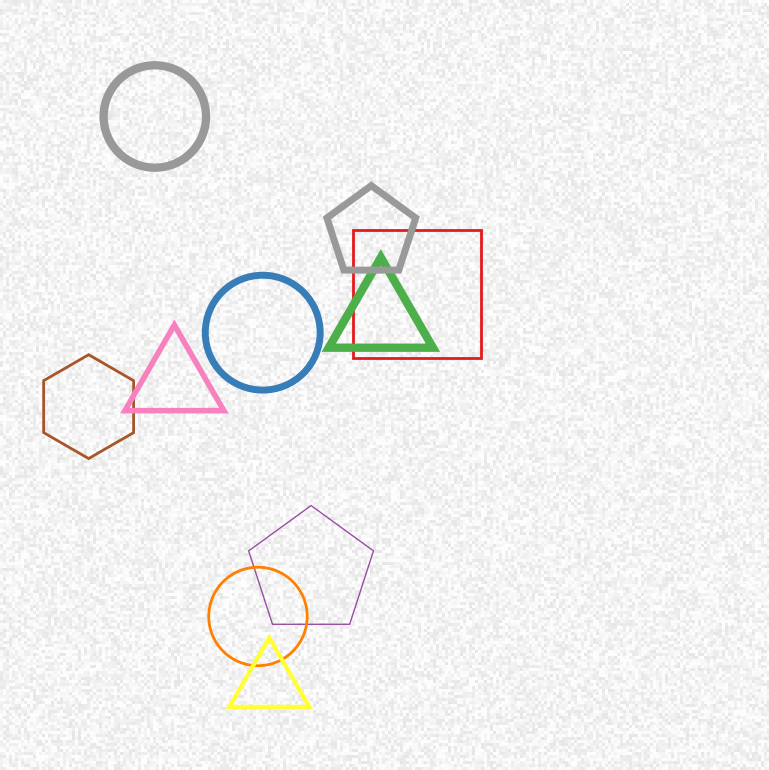[{"shape": "square", "thickness": 1, "radius": 0.42, "center": [0.542, 0.619]}, {"shape": "circle", "thickness": 2.5, "radius": 0.37, "center": [0.341, 0.568]}, {"shape": "triangle", "thickness": 3, "radius": 0.39, "center": [0.495, 0.588]}, {"shape": "pentagon", "thickness": 0.5, "radius": 0.43, "center": [0.404, 0.258]}, {"shape": "circle", "thickness": 1, "radius": 0.32, "center": [0.335, 0.199]}, {"shape": "triangle", "thickness": 1.5, "radius": 0.3, "center": [0.35, 0.112]}, {"shape": "hexagon", "thickness": 1, "radius": 0.34, "center": [0.115, 0.472]}, {"shape": "triangle", "thickness": 2, "radius": 0.37, "center": [0.226, 0.504]}, {"shape": "circle", "thickness": 3, "radius": 0.33, "center": [0.201, 0.849]}, {"shape": "pentagon", "thickness": 2.5, "radius": 0.3, "center": [0.482, 0.698]}]